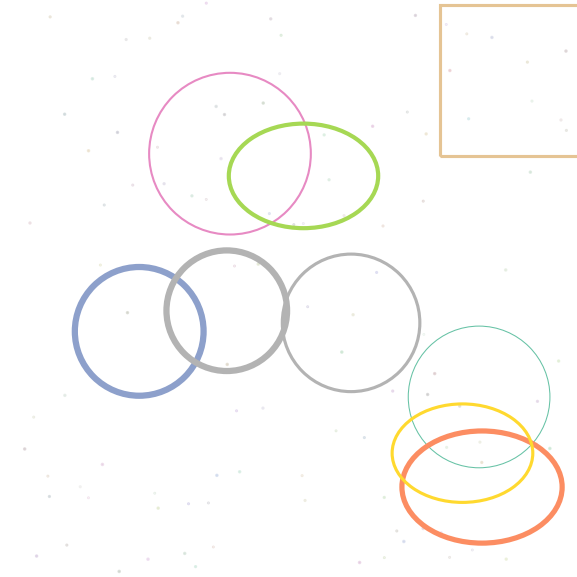[{"shape": "circle", "thickness": 0.5, "radius": 0.61, "center": [0.83, 0.312]}, {"shape": "oval", "thickness": 2.5, "radius": 0.69, "center": [0.835, 0.156]}, {"shape": "circle", "thickness": 3, "radius": 0.56, "center": [0.241, 0.425]}, {"shape": "circle", "thickness": 1, "radius": 0.7, "center": [0.398, 0.733]}, {"shape": "oval", "thickness": 2, "radius": 0.65, "center": [0.526, 0.695]}, {"shape": "oval", "thickness": 1.5, "radius": 0.61, "center": [0.801, 0.214]}, {"shape": "square", "thickness": 1.5, "radius": 0.65, "center": [0.892, 0.86]}, {"shape": "circle", "thickness": 1.5, "radius": 0.6, "center": [0.608, 0.44]}, {"shape": "circle", "thickness": 3, "radius": 0.52, "center": [0.393, 0.461]}]